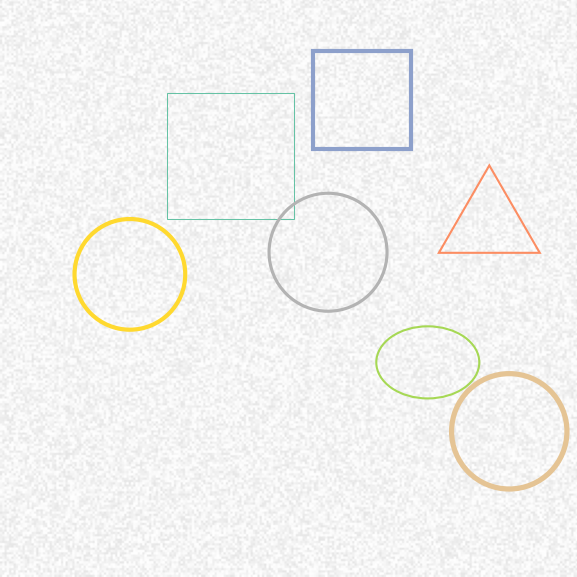[{"shape": "square", "thickness": 0.5, "radius": 0.55, "center": [0.399, 0.729]}, {"shape": "triangle", "thickness": 1, "radius": 0.5, "center": [0.847, 0.612]}, {"shape": "square", "thickness": 2, "radius": 0.42, "center": [0.627, 0.827]}, {"shape": "oval", "thickness": 1, "radius": 0.45, "center": [0.741, 0.372]}, {"shape": "circle", "thickness": 2, "radius": 0.48, "center": [0.225, 0.524]}, {"shape": "circle", "thickness": 2.5, "radius": 0.5, "center": [0.882, 0.252]}, {"shape": "circle", "thickness": 1.5, "radius": 0.51, "center": [0.568, 0.562]}]